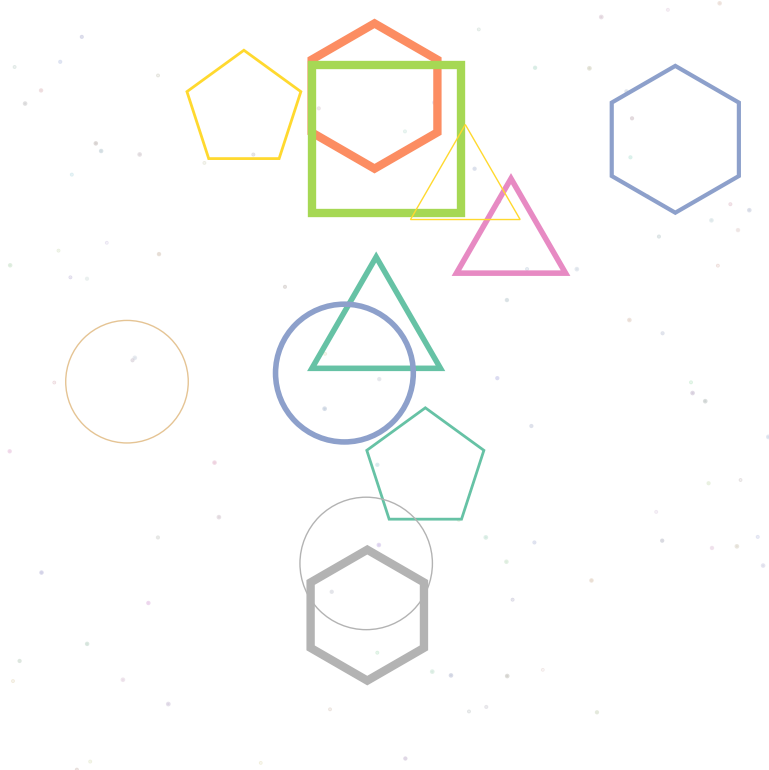[{"shape": "pentagon", "thickness": 1, "radius": 0.4, "center": [0.552, 0.39]}, {"shape": "triangle", "thickness": 2, "radius": 0.48, "center": [0.489, 0.57]}, {"shape": "hexagon", "thickness": 3, "radius": 0.47, "center": [0.486, 0.875]}, {"shape": "hexagon", "thickness": 1.5, "radius": 0.48, "center": [0.877, 0.819]}, {"shape": "circle", "thickness": 2, "radius": 0.45, "center": [0.447, 0.515]}, {"shape": "triangle", "thickness": 2, "radius": 0.41, "center": [0.664, 0.686]}, {"shape": "square", "thickness": 3, "radius": 0.48, "center": [0.502, 0.819]}, {"shape": "triangle", "thickness": 0.5, "radius": 0.41, "center": [0.604, 0.756]}, {"shape": "pentagon", "thickness": 1, "radius": 0.39, "center": [0.317, 0.857]}, {"shape": "circle", "thickness": 0.5, "radius": 0.4, "center": [0.165, 0.504]}, {"shape": "circle", "thickness": 0.5, "radius": 0.43, "center": [0.476, 0.268]}, {"shape": "hexagon", "thickness": 3, "radius": 0.42, "center": [0.477, 0.201]}]